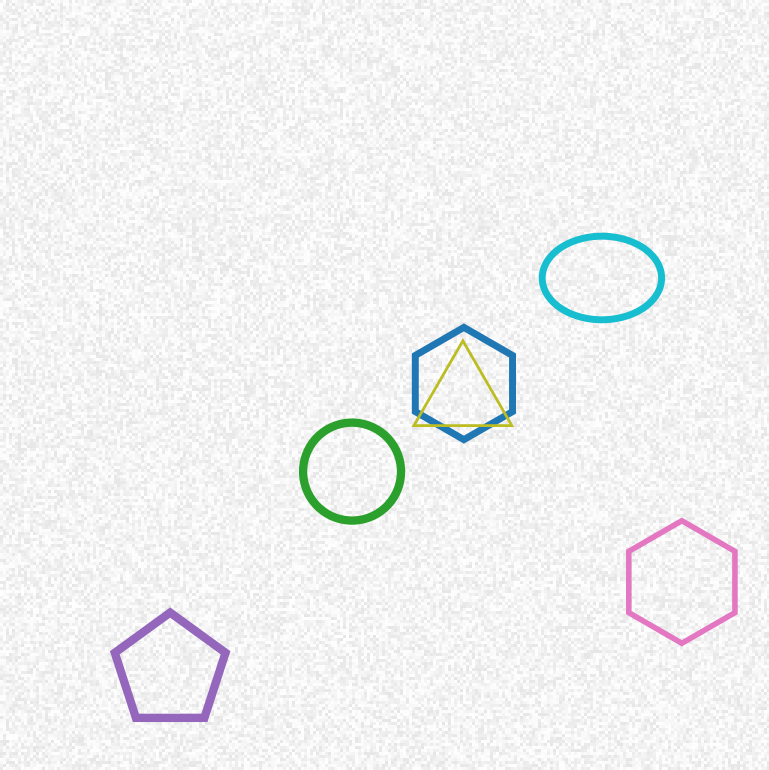[{"shape": "hexagon", "thickness": 2.5, "radius": 0.36, "center": [0.602, 0.502]}, {"shape": "circle", "thickness": 3, "radius": 0.32, "center": [0.457, 0.388]}, {"shape": "pentagon", "thickness": 3, "radius": 0.38, "center": [0.221, 0.129]}, {"shape": "hexagon", "thickness": 2, "radius": 0.4, "center": [0.886, 0.244]}, {"shape": "triangle", "thickness": 1, "radius": 0.37, "center": [0.601, 0.484]}, {"shape": "oval", "thickness": 2.5, "radius": 0.39, "center": [0.782, 0.639]}]